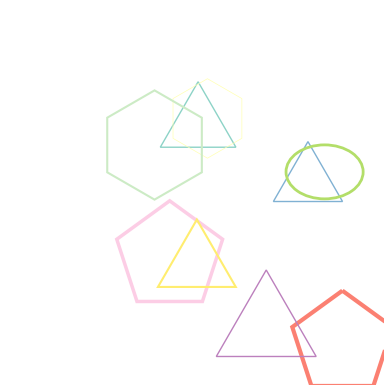[{"shape": "triangle", "thickness": 1, "radius": 0.57, "center": [0.515, 0.674]}, {"shape": "hexagon", "thickness": 0.5, "radius": 0.52, "center": [0.539, 0.692]}, {"shape": "pentagon", "thickness": 3, "radius": 0.68, "center": [0.889, 0.108]}, {"shape": "triangle", "thickness": 1, "radius": 0.52, "center": [0.8, 0.528]}, {"shape": "oval", "thickness": 2, "radius": 0.5, "center": [0.843, 0.554]}, {"shape": "pentagon", "thickness": 2.5, "radius": 0.72, "center": [0.441, 0.334]}, {"shape": "triangle", "thickness": 1, "radius": 0.75, "center": [0.692, 0.149]}, {"shape": "hexagon", "thickness": 1.5, "radius": 0.71, "center": [0.401, 0.623]}, {"shape": "triangle", "thickness": 1.5, "radius": 0.58, "center": [0.511, 0.313]}]